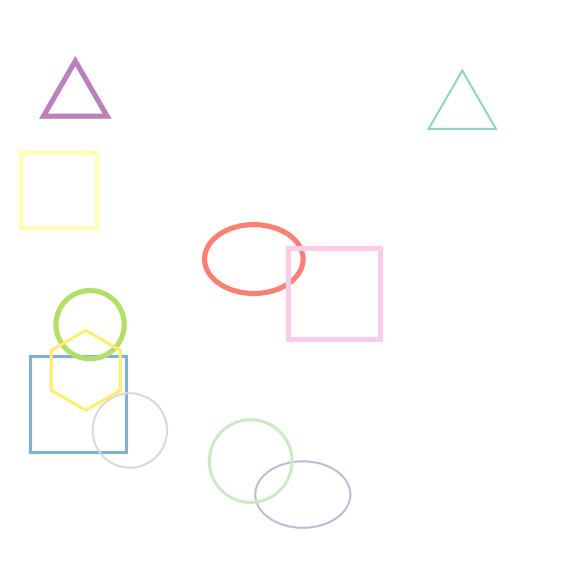[{"shape": "triangle", "thickness": 1, "radius": 0.34, "center": [0.801, 0.81]}, {"shape": "square", "thickness": 2, "radius": 0.33, "center": [0.102, 0.669]}, {"shape": "oval", "thickness": 1, "radius": 0.41, "center": [0.524, 0.143]}, {"shape": "oval", "thickness": 2.5, "radius": 0.43, "center": [0.44, 0.551]}, {"shape": "square", "thickness": 1.5, "radius": 0.42, "center": [0.136, 0.3]}, {"shape": "circle", "thickness": 2.5, "radius": 0.3, "center": [0.156, 0.437]}, {"shape": "square", "thickness": 2.5, "radius": 0.39, "center": [0.578, 0.491]}, {"shape": "circle", "thickness": 1, "radius": 0.32, "center": [0.225, 0.254]}, {"shape": "triangle", "thickness": 2.5, "radius": 0.32, "center": [0.13, 0.83]}, {"shape": "circle", "thickness": 1.5, "radius": 0.36, "center": [0.434, 0.201]}, {"shape": "hexagon", "thickness": 1.5, "radius": 0.35, "center": [0.149, 0.358]}]